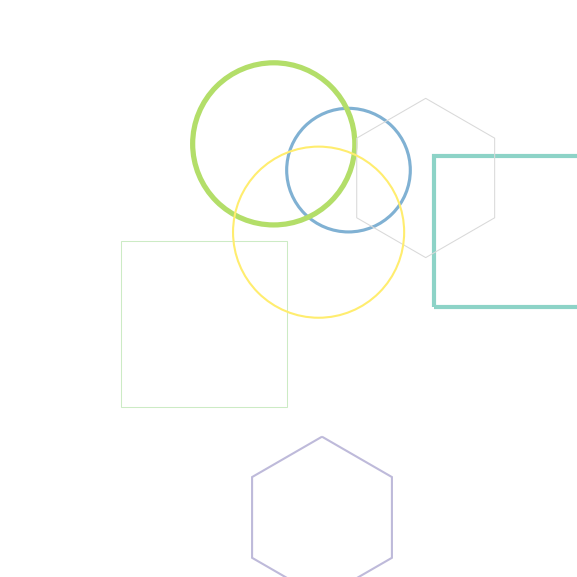[{"shape": "square", "thickness": 2, "radius": 0.65, "center": [0.882, 0.599]}, {"shape": "hexagon", "thickness": 1, "radius": 0.7, "center": [0.558, 0.103]}, {"shape": "circle", "thickness": 1.5, "radius": 0.54, "center": [0.603, 0.705]}, {"shape": "circle", "thickness": 2.5, "radius": 0.7, "center": [0.474, 0.75]}, {"shape": "hexagon", "thickness": 0.5, "radius": 0.69, "center": [0.737, 0.691]}, {"shape": "square", "thickness": 0.5, "radius": 0.72, "center": [0.353, 0.438]}, {"shape": "circle", "thickness": 1, "radius": 0.74, "center": [0.552, 0.597]}]